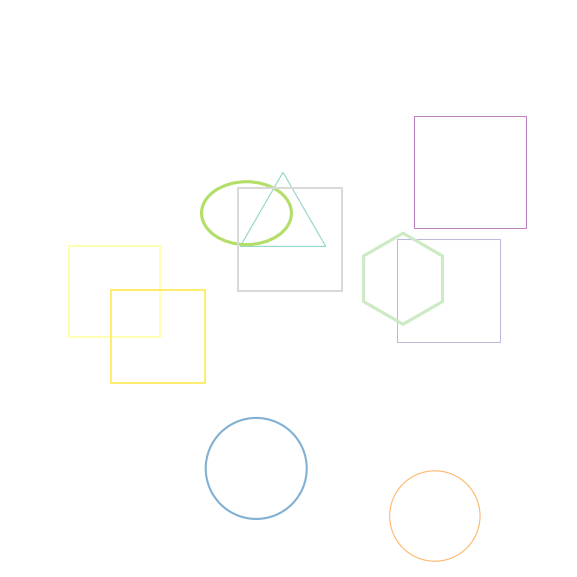[{"shape": "triangle", "thickness": 0.5, "radius": 0.43, "center": [0.49, 0.615]}, {"shape": "square", "thickness": 1, "radius": 0.39, "center": [0.199, 0.495]}, {"shape": "square", "thickness": 0.5, "radius": 0.45, "center": [0.777, 0.496]}, {"shape": "circle", "thickness": 1, "radius": 0.44, "center": [0.444, 0.188]}, {"shape": "circle", "thickness": 0.5, "radius": 0.39, "center": [0.753, 0.106]}, {"shape": "oval", "thickness": 1.5, "radius": 0.39, "center": [0.427, 0.63]}, {"shape": "square", "thickness": 1, "radius": 0.45, "center": [0.502, 0.584]}, {"shape": "square", "thickness": 0.5, "radius": 0.49, "center": [0.814, 0.701]}, {"shape": "hexagon", "thickness": 1.5, "radius": 0.39, "center": [0.698, 0.516]}, {"shape": "square", "thickness": 1, "radius": 0.41, "center": [0.273, 0.416]}]